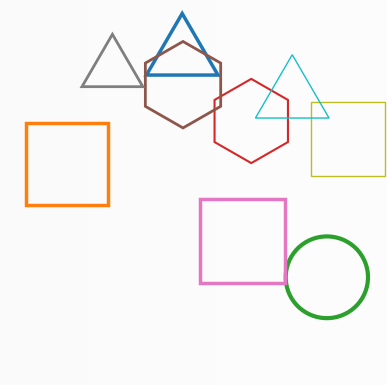[{"shape": "triangle", "thickness": 2.5, "radius": 0.53, "center": [0.47, 0.858]}, {"shape": "square", "thickness": 2.5, "radius": 0.53, "center": [0.173, 0.575]}, {"shape": "circle", "thickness": 3, "radius": 0.53, "center": [0.844, 0.28]}, {"shape": "hexagon", "thickness": 1.5, "radius": 0.55, "center": [0.648, 0.686]}, {"shape": "hexagon", "thickness": 2, "radius": 0.56, "center": [0.472, 0.78]}, {"shape": "square", "thickness": 2.5, "radius": 0.55, "center": [0.626, 0.374]}, {"shape": "triangle", "thickness": 2, "radius": 0.45, "center": [0.29, 0.82]}, {"shape": "square", "thickness": 1, "radius": 0.48, "center": [0.898, 0.639]}, {"shape": "triangle", "thickness": 1, "radius": 0.55, "center": [0.754, 0.748]}]